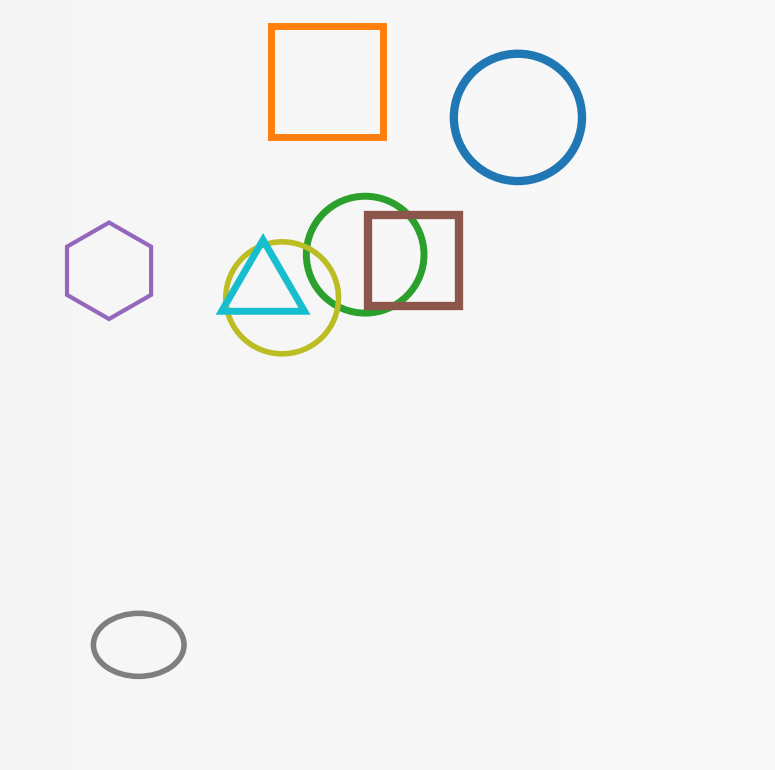[{"shape": "circle", "thickness": 3, "radius": 0.41, "center": [0.668, 0.848]}, {"shape": "square", "thickness": 2.5, "radius": 0.36, "center": [0.422, 0.894]}, {"shape": "circle", "thickness": 2.5, "radius": 0.38, "center": [0.471, 0.669]}, {"shape": "hexagon", "thickness": 1.5, "radius": 0.31, "center": [0.141, 0.648]}, {"shape": "square", "thickness": 3, "radius": 0.29, "center": [0.533, 0.662]}, {"shape": "oval", "thickness": 2, "radius": 0.29, "center": [0.179, 0.163]}, {"shape": "circle", "thickness": 2, "radius": 0.36, "center": [0.364, 0.613]}, {"shape": "triangle", "thickness": 2.5, "radius": 0.31, "center": [0.339, 0.627]}]